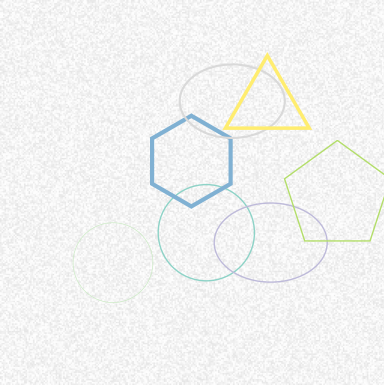[{"shape": "circle", "thickness": 1, "radius": 0.62, "center": [0.536, 0.396]}, {"shape": "oval", "thickness": 1, "radius": 0.73, "center": [0.703, 0.37]}, {"shape": "hexagon", "thickness": 3, "radius": 0.59, "center": [0.497, 0.582]}, {"shape": "pentagon", "thickness": 1, "radius": 0.72, "center": [0.876, 0.491]}, {"shape": "oval", "thickness": 1.5, "radius": 0.68, "center": [0.603, 0.737]}, {"shape": "circle", "thickness": 0.5, "radius": 0.52, "center": [0.293, 0.318]}, {"shape": "triangle", "thickness": 2.5, "radius": 0.63, "center": [0.694, 0.73]}]